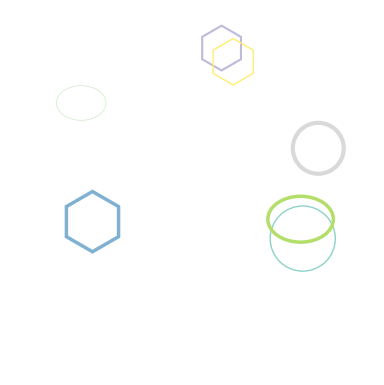[{"shape": "circle", "thickness": 1, "radius": 0.42, "center": [0.786, 0.38]}, {"shape": "hexagon", "thickness": 1.5, "radius": 0.29, "center": [0.576, 0.875]}, {"shape": "hexagon", "thickness": 2.5, "radius": 0.39, "center": [0.24, 0.424]}, {"shape": "oval", "thickness": 2.5, "radius": 0.43, "center": [0.781, 0.431]}, {"shape": "circle", "thickness": 3, "radius": 0.33, "center": [0.827, 0.615]}, {"shape": "oval", "thickness": 0.5, "radius": 0.32, "center": [0.211, 0.732]}, {"shape": "hexagon", "thickness": 1, "radius": 0.3, "center": [0.606, 0.84]}]